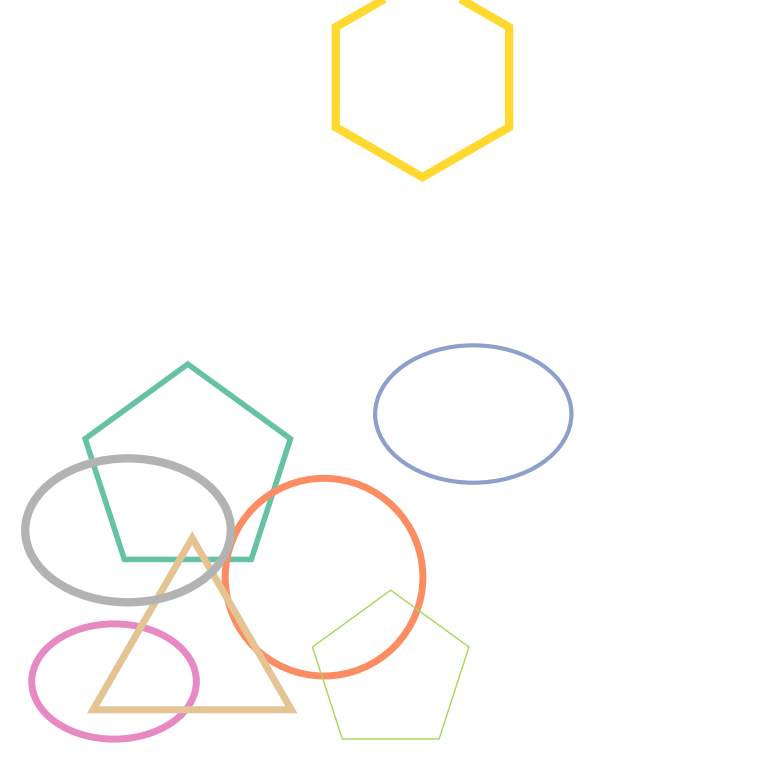[{"shape": "pentagon", "thickness": 2, "radius": 0.7, "center": [0.244, 0.387]}, {"shape": "circle", "thickness": 2.5, "radius": 0.64, "center": [0.421, 0.25]}, {"shape": "oval", "thickness": 1.5, "radius": 0.64, "center": [0.615, 0.462]}, {"shape": "oval", "thickness": 2.5, "radius": 0.53, "center": [0.148, 0.115]}, {"shape": "pentagon", "thickness": 0.5, "radius": 0.53, "center": [0.507, 0.127]}, {"shape": "hexagon", "thickness": 3, "radius": 0.65, "center": [0.549, 0.9]}, {"shape": "triangle", "thickness": 2.5, "radius": 0.74, "center": [0.25, 0.153]}, {"shape": "oval", "thickness": 3, "radius": 0.67, "center": [0.166, 0.311]}]